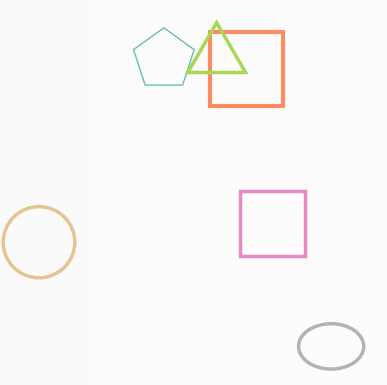[{"shape": "pentagon", "thickness": 1, "radius": 0.41, "center": [0.423, 0.846]}, {"shape": "square", "thickness": 3, "radius": 0.48, "center": [0.636, 0.821]}, {"shape": "square", "thickness": 2.5, "radius": 0.42, "center": [0.704, 0.42]}, {"shape": "triangle", "thickness": 2.5, "radius": 0.43, "center": [0.559, 0.855]}, {"shape": "circle", "thickness": 2.5, "radius": 0.46, "center": [0.101, 0.371]}, {"shape": "oval", "thickness": 2.5, "radius": 0.42, "center": [0.855, 0.1]}]